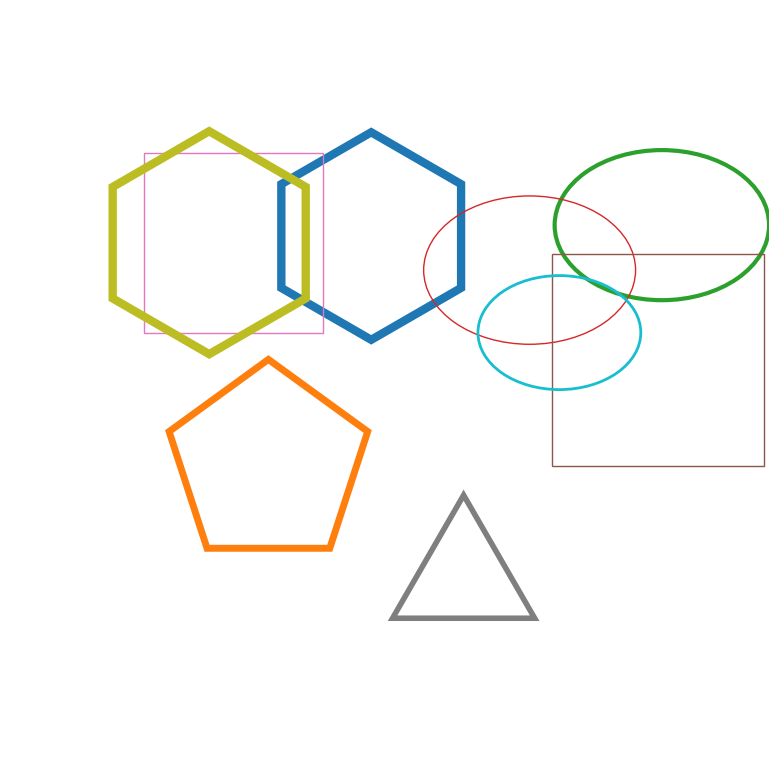[{"shape": "hexagon", "thickness": 3, "radius": 0.67, "center": [0.482, 0.693]}, {"shape": "pentagon", "thickness": 2.5, "radius": 0.68, "center": [0.349, 0.398]}, {"shape": "oval", "thickness": 1.5, "radius": 0.7, "center": [0.86, 0.708]}, {"shape": "oval", "thickness": 0.5, "radius": 0.69, "center": [0.688, 0.649]}, {"shape": "square", "thickness": 0.5, "radius": 0.69, "center": [0.855, 0.532]}, {"shape": "square", "thickness": 0.5, "radius": 0.58, "center": [0.303, 0.684]}, {"shape": "triangle", "thickness": 2, "radius": 0.53, "center": [0.602, 0.25]}, {"shape": "hexagon", "thickness": 3, "radius": 0.72, "center": [0.272, 0.685]}, {"shape": "oval", "thickness": 1, "radius": 0.53, "center": [0.726, 0.568]}]